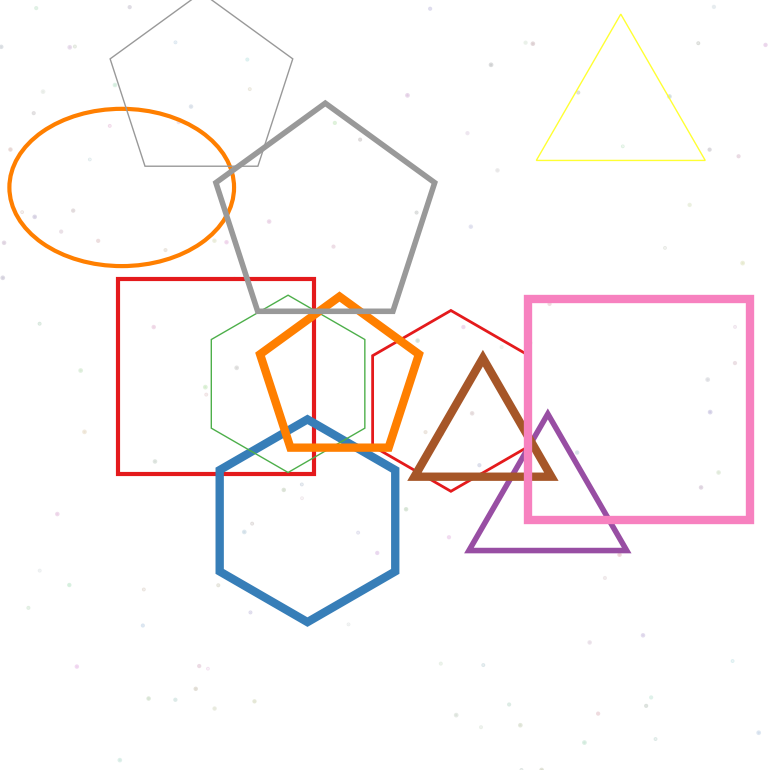[{"shape": "square", "thickness": 1.5, "radius": 0.64, "center": [0.281, 0.511]}, {"shape": "hexagon", "thickness": 1, "radius": 0.59, "center": [0.586, 0.479]}, {"shape": "hexagon", "thickness": 3, "radius": 0.66, "center": [0.399, 0.324]}, {"shape": "hexagon", "thickness": 0.5, "radius": 0.58, "center": [0.374, 0.502]}, {"shape": "triangle", "thickness": 2, "radius": 0.59, "center": [0.711, 0.344]}, {"shape": "pentagon", "thickness": 3, "radius": 0.54, "center": [0.441, 0.506]}, {"shape": "oval", "thickness": 1.5, "radius": 0.73, "center": [0.158, 0.757]}, {"shape": "triangle", "thickness": 0.5, "radius": 0.63, "center": [0.806, 0.855]}, {"shape": "triangle", "thickness": 3, "radius": 0.51, "center": [0.627, 0.432]}, {"shape": "square", "thickness": 3, "radius": 0.72, "center": [0.83, 0.468]}, {"shape": "pentagon", "thickness": 0.5, "radius": 0.62, "center": [0.262, 0.885]}, {"shape": "pentagon", "thickness": 2, "radius": 0.75, "center": [0.422, 0.717]}]